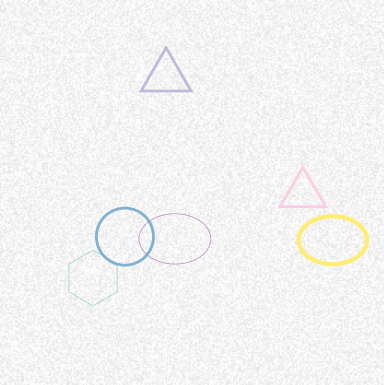[{"shape": "hexagon", "thickness": 0.5, "radius": 0.36, "center": [0.242, 0.278]}, {"shape": "triangle", "thickness": 2, "radius": 0.37, "center": [0.431, 0.801]}, {"shape": "circle", "thickness": 2, "radius": 0.37, "center": [0.324, 0.385]}, {"shape": "triangle", "thickness": 2, "radius": 0.34, "center": [0.787, 0.497]}, {"shape": "oval", "thickness": 0.5, "radius": 0.47, "center": [0.454, 0.379]}, {"shape": "oval", "thickness": 3, "radius": 0.44, "center": [0.865, 0.376]}]